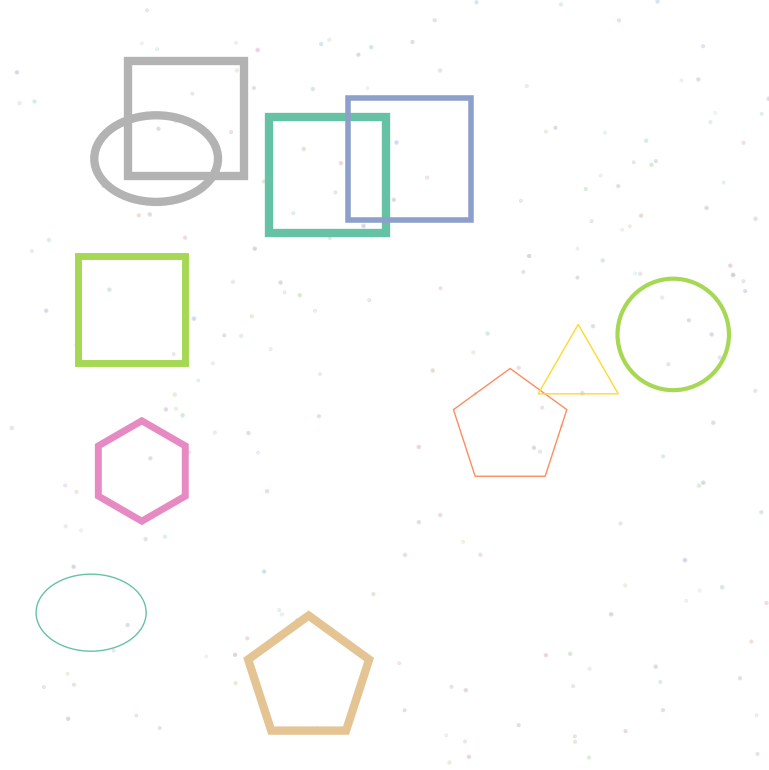[{"shape": "square", "thickness": 3, "radius": 0.38, "center": [0.425, 0.773]}, {"shape": "oval", "thickness": 0.5, "radius": 0.36, "center": [0.118, 0.204]}, {"shape": "pentagon", "thickness": 0.5, "radius": 0.39, "center": [0.663, 0.444]}, {"shape": "square", "thickness": 2, "radius": 0.4, "center": [0.532, 0.793]}, {"shape": "hexagon", "thickness": 2.5, "radius": 0.33, "center": [0.184, 0.388]}, {"shape": "square", "thickness": 2.5, "radius": 0.35, "center": [0.171, 0.598]}, {"shape": "circle", "thickness": 1.5, "radius": 0.36, "center": [0.874, 0.566]}, {"shape": "triangle", "thickness": 0.5, "radius": 0.3, "center": [0.751, 0.519]}, {"shape": "pentagon", "thickness": 3, "radius": 0.41, "center": [0.401, 0.118]}, {"shape": "oval", "thickness": 3, "radius": 0.4, "center": [0.203, 0.794]}, {"shape": "square", "thickness": 3, "radius": 0.38, "center": [0.241, 0.846]}]